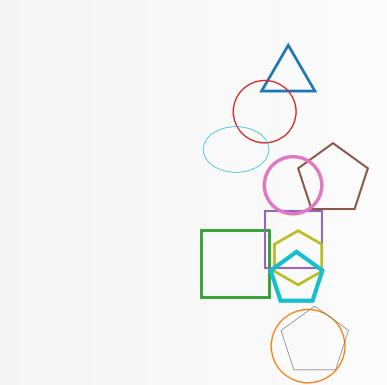[{"shape": "triangle", "thickness": 2, "radius": 0.4, "center": [0.744, 0.803]}, {"shape": "circle", "thickness": 1, "radius": 0.48, "center": [0.795, 0.101]}, {"shape": "square", "thickness": 2, "radius": 0.44, "center": [0.607, 0.316]}, {"shape": "circle", "thickness": 1, "radius": 0.41, "center": [0.683, 0.71]}, {"shape": "square", "thickness": 1.5, "radius": 0.37, "center": [0.756, 0.379]}, {"shape": "pentagon", "thickness": 1.5, "radius": 0.47, "center": [0.859, 0.534]}, {"shape": "circle", "thickness": 2.5, "radius": 0.37, "center": [0.756, 0.519]}, {"shape": "pentagon", "thickness": 0.5, "radius": 0.46, "center": [0.812, 0.113]}, {"shape": "hexagon", "thickness": 2, "radius": 0.35, "center": [0.769, 0.33]}, {"shape": "oval", "thickness": 0.5, "radius": 0.42, "center": [0.609, 0.612]}, {"shape": "pentagon", "thickness": 3, "radius": 0.35, "center": [0.765, 0.276]}]